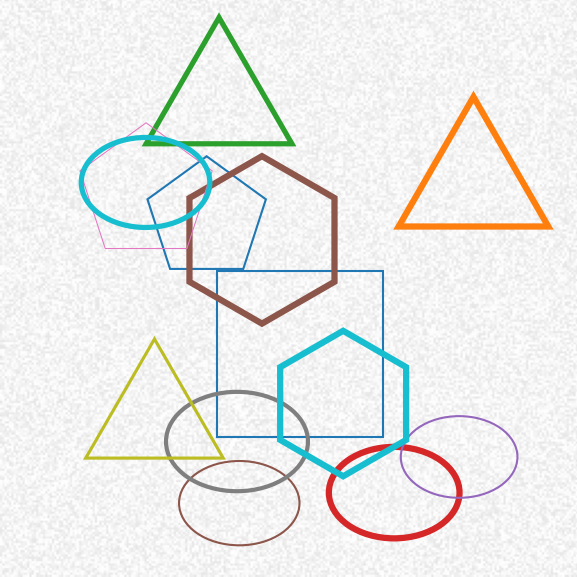[{"shape": "pentagon", "thickness": 1, "radius": 0.54, "center": [0.358, 0.621]}, {"shape": "square", "thickness": 1, "radius": 0.72, "center": [0.519, 0.386]}, {"shape": "triangle", "thickness": 3, "radius": 0.75, "center": [0.82, 0.682]}, {"shape": "triangle", "thickness": 2.5, "radius": 0.73, "center": [0.379, 0.823]}, {"shape": "oval", "thickness": 3, "radius": 0.57, "center": [0.683, 0.146]}, {"shape": "oval", "thickness": 1, "radius": 0.51, "center": [0.795, 0.208]}, {"shape": "oval", "thickness": 1, "radius": 0.52, "center": [0.414, 0.128]}, {"shape": "hexagon", "thickness": 3, "radius": 0.72, "center": [0.454, 0.584]}, {"shape": "pentagon", "thickness": 0.5, "radius": 0.6, "center": [0.253, 0.666]}, {"shape": "oval", "thickness": 2, "radius": 0.61, "center": [0.41, 0.235]}, {"shape": "triangle", "thickness": 1.5, "radius": 0.69, "center": [0.267, 0.275]}, {"shape": "oval", "thickness": 2.5, "radius": 0.56, "center": [0.252, 0.683]}, {"shape": "hexagon", "thickness": 3, "radius": 0.63, "center": [0.594, 0.3]}]